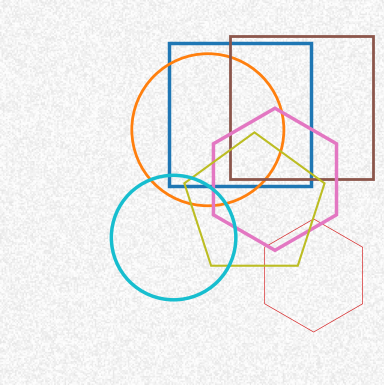[{"shape": "square", "thickness": 2.5, "radius": 0.93, "center": [0.623, 0.703]}, {"shape": "circle", "thickness": 2, "radius": 0.99, "center": [0.54, 0.663]}, {"shape": "hexagon", "thickness": 0.5, "radius": 0.73, "center": [0.815, 0.284]}, {"shape": "square", "thickness": 2, "radius": 0.93, "center": [0.784, 0.721]}, {"shape": "hexagon", "thickness": 2.5, "radius": 0.92, "center": [0.714, 0.534]}, {"shape": "pentagon", "thickness": 1.5, "radius": 0.96, "center": [0.661, 0.465]}, {"shape": "circle", "thickness": 2.5, "radius": 0.81, "center": [0.451, 0.383]}]